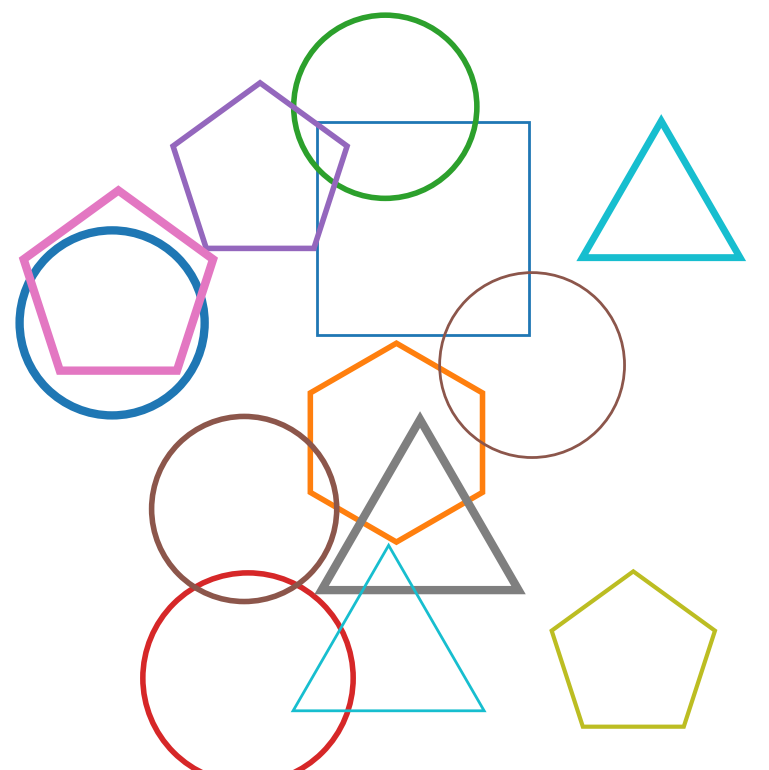[{"shape": "square", "thickness": 1, "radius": 0.69, "center": [0.549, 0.703]}, {"shape": "circle", "thickness": 3, "radius": 0.6, "center": [0.146, 0.581]}, {"shape": "hexagon", "thickness": 2, "radius": 0.65, "center": [0.515, 0.425]}, {"shape": "circle", "thickness": 2, "radius": 0.59, "center": [0.5, 0.861]}, {"shape": "circle", "thickness": 2, "radius": 0.68, "center": [0.322, 0.119]}, {"shape": "pentagon", "thickness": 2, "radius": 0.59, "center": [0.338, 0.774]}, {"shape": "circle", "thickness": 1, "radius": 0.6, "center": [0.691, 0.526]}, {"shape": "circle", "thickness": 2, "radius": 0.6, "center": [0.317, 0.339]}, {"shape": "pentagon", "thickness": 3, "radius": 0.65, "center": [0.154, 0.623]}, {"shape": "triangle", "thickness": 3, "radius": 0.74, "center": [0.546, 0.307]}, {"shape": "pentagon", "thickness": 1.5, "radius": 0.56, "center": [0.822, 0.146]}, {"shape": "triangle", "thickness": 1, "radius": 0.72, "center": [0.505, 0.149]}, {"shape": "triangle", "thickness": 2.5, "radius": 0.59, "center": [0.859, 0.725]}]